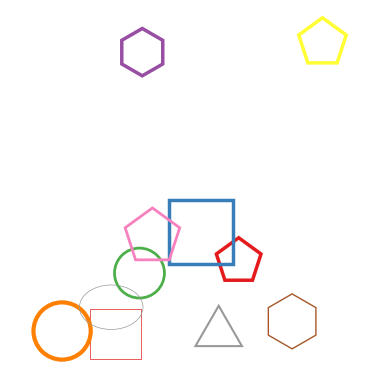[{"shape": "pentagon", "thickness": 2.5, "radius": 0.3, "center": [0.62, 0.321]}, {"shape": "square", "thickness": 0.5, "radius": 0.33, "center": [0.3, 0.132]}, {"shape": "square", "thickness": 2.5, "radius": 0.42, "center": [0.522, 0.397]}, {"shape": "circle", "thickness": 2, "radius": 0.32, "center": [0.362, 0.291]}, {"shape": "hexagon", "thickness": 2.5, "radius": 0.31, "center": [0.37, 0.865]}, {"shape": "circle", "thickness": 3, "radius": 0.37, "center": [0.161, 0.14]}, {"shape": "pentagon", "thickness": 2.5, "radius": 0.32, "center": [0.838, 0.889]}, {"shape": "hexagon", "thickness": 1, "radius": 0.36, "center": [0.759, 0.165]}, {"shape": "pentagon", "thickness": 2, "radius": 0.37, "center": [0.396, 0.385]}, {"shape": "oval", "thickness": 0.5, "radius": 0.41, "center": [0.289, 0.202]}, {"shape": "triangle", "thickness": 1.5, "radius": 0.35, "center": [0.568, 0.136]}]